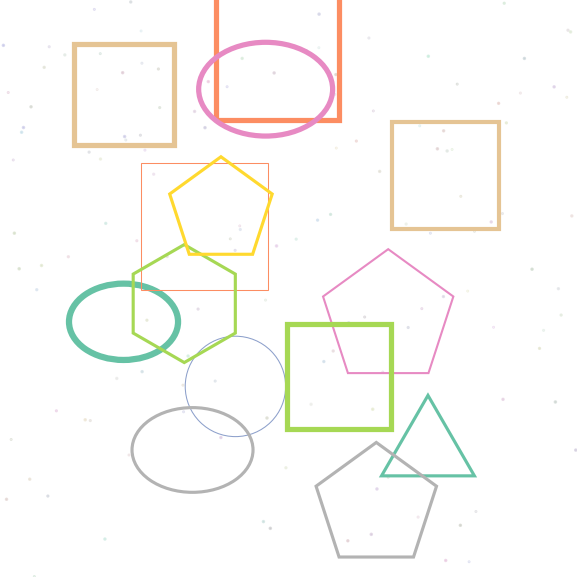[{"shape": "oval", "thickness": 3, "radius": 0.47, "center": [0.214, 0.442]}, {"shape": "triangle", "thickness": 1.5, "radius": 0.46, "center": [0.741, 0.222]}, {"shape": "square", "thickness": 2.5, "radius": 0.53, "center": [0.48, 0.898]}, {"shape": "square", "thickness": 0.5, "radius": 0.55, "center": [0.354, 0.607]}, {"shape": "circle", "thickness": 0.5, "radius": 0.43, "center": [0.408, 0.33]}, {"shape": "oval", "thickness": 2.5, "radius": 0.58, "center": [0.46, 0.845]}, {"shape": "pentagon", "thickness": 1, "radius": 0.59, "center": [0.672, 0.449]}, {"shape": "hexagon", "thickness": 1.5, "radius": 0.51, "center": [0.319, 0.473]}, {"shape": "square", "thickness": 2.5, "radius": 0.45, "center": [0.587, 0.347]}, {"shape": "pentagon", "thickness": 1.5, "radius": 0.47, "center": [0.383, 0.634]}, {"shape": "square", "thickness": 2, "radius": 0.46, "center": [0.772, 0.695]}, {"shape": "square", "thickness": 2.5, "radius": 0.43, "center": [0.215, 0.836]}, {"shape": "oval", "thickness": 1.5, "radius": 0.52, "center": [0.333, 0.22]}, {"shape": "pentagon", "thickness": 1.5, "radius": 0.55, "center": [0.652, 0.123]}]